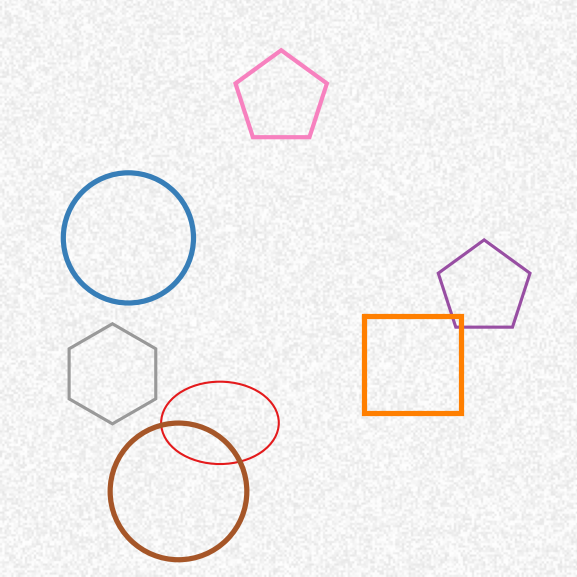[{"shape": "oval", "thickness": 1, "radius": 0.51, "center": [0.381, 0.267]}, {"shape": "circle", "thickness": 2.5, "radius": 0.56, "center": [0.222, 0.587]}, {"shape": "pentagon", "thickness": 1.5, "radius": 0.42, "center": [0.838, 0.5]}, {"shape": "square", "thickness": 2.5, "radius": 0.42, "center": [0.715, 0.368]}, {"shape": "circle", "thickness": 2.5, "radius": 0.59, "center": [0.309, 0.148]}, {"shape": "pentagon", "thickness": 2, "radius": 0.42, "center": [0.487, 0.829]}, {"shape": "hexagon", "thickness": 1.5, "radius": 0.43, "center": [0.195, 0.352]}]